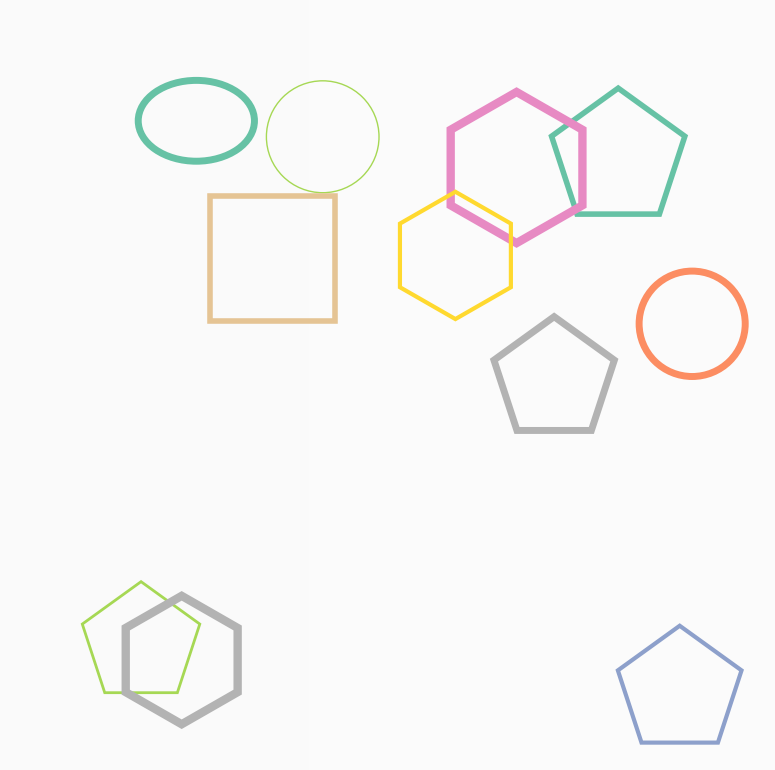[{"shape": "pentagon", "thickness": 2, "radius": 0.45, "center": [0.798, 0.795]}, {"shape": "oval", "thickness": 2.5, "radius": 0.37, "center": [0.253, 0.843]}, {"shape": "circle", "thickness": 2.5, "radius": 0.34, "center": [0.893, 0.579]}, {"shape": "pentagon", "thickness": 1.5, "radius": 0.42, "center": [0.877, 0.103]}, {"shape": "hexagon", "thickness": 3, "radius": 0.49, "center": [0.667, 0.782]}, {"shape": "pentagon", "thickness": 1, "radius": 0.4, "center": [0.182, 0.165]}, {"shape": "circle", "thickness": 0.5, "radius": 0.36, "center": [0.416, 0.822]}, {"shape": "hexagon", "thickness": 1.5, "radius": 0.41, "center": [0.588, 0.668]}, {"shape": "square", "thickness": 2, "radius": 0.4, "center": [0.352, 0.664]}, {"shape": "hexagon", "thickness": 3, "radius": 0.42, "center": [0.234, 0.143]}, {"shape": "pentagon", "thickness": 2.5, "radius": 0.41, "center": [0.715, 0.507]}]